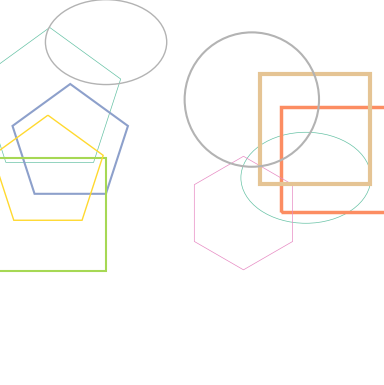[{"shape": "pentagon", "thickness": 0.5, "radius": 0.97, "center": [0.129, 0.735]}, {"shape": "oval", "thickness": 0.5, "radius": 0.84, "center": [0.794, 0.538]}, {"shape": "square", "thickness": 2.5, "radius": 0.68, "center": [0.866, 0.586]}, {"shape": "pentagon", "thickness": 1.5, "radius": 0.79, "center": [0.182, 0.624]}, {"shape": "hexagon", "thickness": 0.5, "radius": 0.74, "center": [0.632, 0.447]}, {"shape": "square", "thickness": 1.5, "radius": 0.73, "center": [0.13, 0.444]}, {"shape": "pentagon", "thickness": 1, "radius": 0.75, "center": [0.124, 0.55]}, {"shape": "square", "thickness": 3, "radius": 0.72, "center": [0.819, 0.666]}, {"shape": "oval", "thickness": 1, "radius": 0.79, "center": [0.276, 0.891]}, {"shape": "circle", "thickness": 1.5, "radius": 0.87, "center": [0.654, 0.741]}]